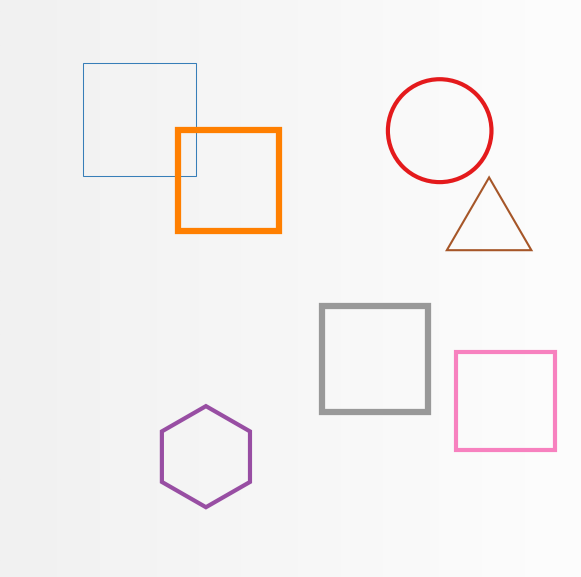[{"shape": "circle", "thickness": 2, "radius": 0.45, "center": [0.756, 0.773]}, {"shape": "square", "thickness": 0.5, "radius": 0.49, "center": [0.24, 0.792]}, {"shape": "hexagon", "thickness": 2, "radius": 0.44, "center": [0.354, 0.208]}, {"shape": "square", "thickness": 3, "radius": 0.44, "center": [0.393, 0.687]}, {"shape": "triangle", "thickness": 1, "radius": 0.42, "center": [0.841, 0.608]}, {"shape": "square", "thickness": 2, "radius": 0.43, "center": [0.87, 0.305]}, {"shape": "square", "thickness": 3, "radius": 0.46, "center": [0.645, 0.377]}]